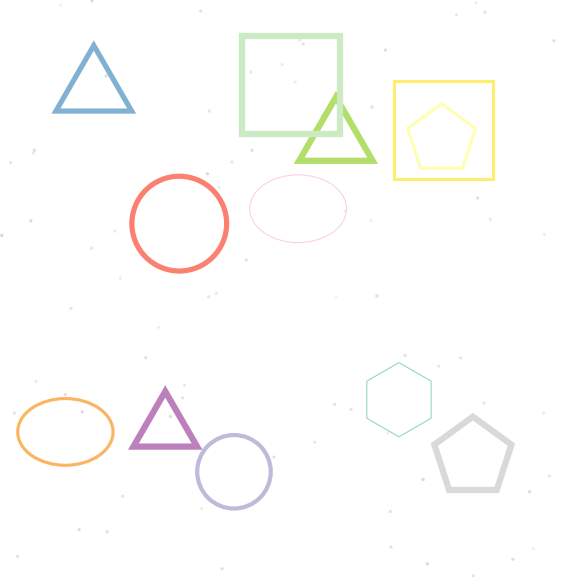[{"shape": "hexagon", "thickness": 0.5, "radius": 0.32, "center": [0.691, 0.307]}, {"shape": "pentagon", "thickness": 1.5, "radius": 0.31, "center": [0.765, 0.758]}, {"shape": "circle", "thickness": 2, "radius": 0.32, "center": [0.405, 0.182]}, {"shape": "circle", "thickness": 2.5, "radius": 0.41, "center": [0.31, 0.612]}, {"shape": "triangle", "thickness": 2.5, "radius": 0.38, "center": [0.162, 0.845]}, {"shape": "oval", "thickness": 1.5, "radius": 0.41, "center": [0.113, 0.251]}, {"shape": "triangle", "thickness": 3, "radius": 0.37, "center": [0.582, 0.757]}, {"shape": "oval", "thickness": 0.5, "radius": 0.42, "center": [0.516, 0.638]}, {"shape": "pentagon", "thickness": 3, "radius": 0.35, "center": [0.819, 0.207]}, {"shape": "triangle", "thickness": 3, "radius": 0.32, "center": [0.286, 0.258]}, {"shape": "square", "thickness": 3, "radius": 0.42, "center": [0.504, 0.852]}, {"shape": "square", "thickness": 1.5, "radius": 0.43, "center": [0.768, 0.774]}]